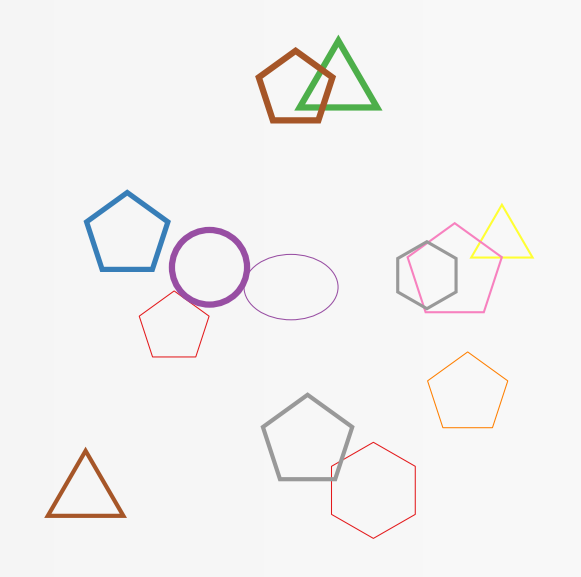[{"shape": "pentagon", "thickness": 0.5, "radius": 0.32, "center": [0.3, 0.432]}, {"shape": "hexagon", "thickness": 0.5, "radius": 0.42, "center": [0.642, 0.15]}, {"shape": "pentagon", "thickness": 2.5, "radius": 0.37, "center": [0.219, 0.592]}, {"shape": "triangle", "thickness": 3, "radius": 0.38, "center": [0.582, 0.852]}, {"shape": "circle", "thickness": 3, "radius": 0.32, "center": [0.36, 0.536]}, {"shape": "oval", "thickness": 0.5, "radius": 0.4, "center": [0.501, 0.502]}, {"shape": "pentagon", "thickness": 0.5, "radius": 0.36, "center": [0.805, 0.317]}, {"shape": "triangle", "thickness": 1, "radius": 0.3, "center": [0.863, 0.584]}, {"shape": "triangle", "thickness": 2, "radius": 0.38, "center": [0.147, 0.143]}, {"shape": "pentagon", "thickness": 3, "radius": 0.33, "center": [0.509, 0.845]}, {"shape": "pentagon", "thickness": 1, "radius": 0.43, "center": [0.782, 0.527]}, {"shape": "hexagon", "thickness": 1.5, "radius": 0.29, "center": [0.734, 0.523]}, {"shape": "pentagon", "thickness": 2, "radius": 0.4, "center": [0.529, 0.235]}]